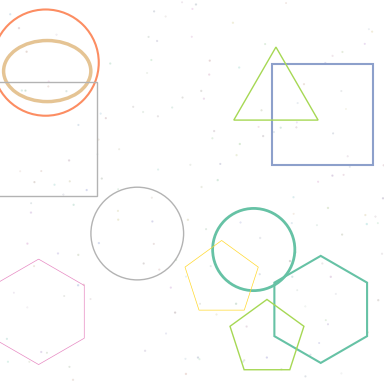[{"shape": "circle", "thickness": 2, "radius": 0.53, "center": [0.659, 0.352]}, {"shape": "hexagon", "thickness": 1.5, "radius": 0.7, "center": [0.833, 0.196]}, {"shape": "circle", "thickness": 1.5, "radius": 0.69, "center": [0.119, 0.837]}, {"shape": "square", "thickness": 1.5, "radius": 0.66, "center": [0.837, 0.702]}, {"shape": "hexagon", "thickness": 0.5, "radius": 0.68, "center": [0.1, 0.19]}, {"shape": "pentagon", "thickness": 1, "radius": 0.5, "center": [0.693, 0.121]}, {"shape": "triangle", "thickness": 1, "radius": 0.63, "center": [0.717, 0.751]}, {"shape": "pentagon", "thickness": 0.5, "radius": 0.5, "center": [0.576, 0.275]}, {"shape": "oval", "thickness": 2.5, "radius": 0.57, "center": [0.123, 0.815]}, {"shape": "square", "thickness": 1, "radius": 0.74, "center": [0.102, 0.64]}, {"shape": "circle", "thickness": 1, "radius": 0.6, "center": [0.357, 0.393]}]